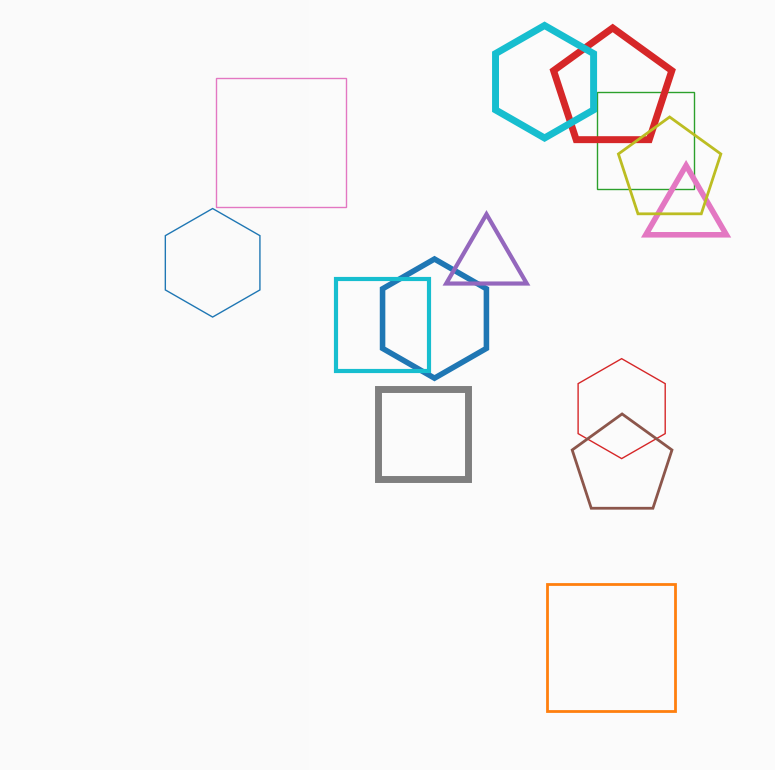[{"shape": "hexagon", "thickness": 0.5, "radius": 0.35, "center": [0.274, 0.659]}, {"shape": "hexagon", "thickness": 2, "radius": 0.39, "center": [0.561, 0.586]}, {"shape": "square", "thickness": 1, "radius": 0.41, "center": [0.788, 0.159]}, {"shape": "square", "thickness": 0.5, "radius": 0.31, "center": [0.833, 0.818]}, {"shape": "hexagon", "thickness": 0.5, "radius": 0.32, "center": [0.802, 0.469]}, {"shape": "pentagon", "thickness": 2.5, "radius": 0.4, "center": [0.791, 0.883]}, {"shape": "triangle", "thickness": 1.5, "radius": 0.3, "center": [0.628, 0.662]}, {"shape": "pentagon", "thickness": 1, "radius": 0.34, "center": [0.803, 0.395]}, {"shape": "square", "thickness": 0.5, "radius": 0.42, "center": [0.363, 0.815]}, {"shape": "triangle", "thickness": 2, "radius": 0.3, "center": [0.885, 0.725]}, {"shape": "square", "thickness": 2.5, "radius": 0.29, "center": [0.546, 0.436]}, {"shape": "pentagon", "thickness": 1, "radius": 0.35, "center": [0.864, 0.779]}, {"shape": "hexagon", "thickness": 2.5, "radius": 0.37, "center": [0.703, 0.894]}, {"shape": "square", "thickness": 1.5, "radius": 0.3, "center": [0.494, 0.578]}]